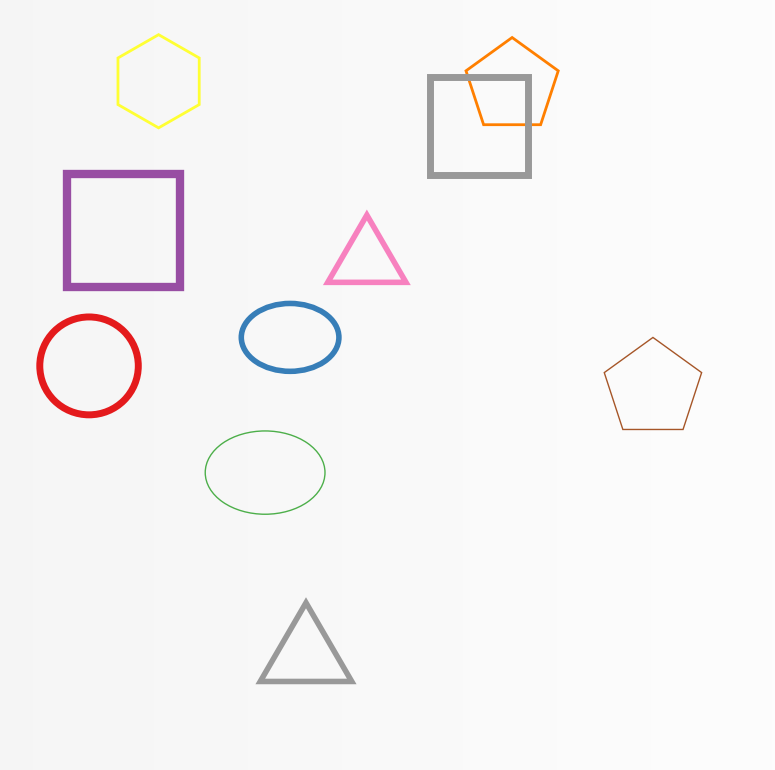[{"shape": "circle", "thickness": 2.5, "radius": 0.32, "center": [0.115, 0.525]}, {"shape": "oval", "thickness": 2, "radius": 0.31, "center": [0.374, 0.562]}, {"shape": "oval", "thickness": 0.5, "radius": 0.39, "center": [0.342, 0.386]}, {"shape": "square", "thickness": 3, "radius": 0.37, "center": [0.16, 0.7]}, {"shape": "pentagon", "thickness": 1, "radius": 0.31, "center": [0.661, 0.889]}, {"shape": "hexagon", "thickness": 1, "radius": 0.3, "center": [0.205, 0.894]}, {"shape": "pentagon", "thickness": 0.5, "radius": 0.33, "center": [0.843, 0.496]}, {"shape": "triangle", "thickness": 2, "radius": 0.29, "center": [0.473, 0.662]}, {"shape": "square", "thickness": 2.5, "radius": 0.32, "center": [0.618, 0.837]}, {"shape": "triangle", "thickness": 2, "radius": 0.34, "center": [0.395, 0.149]}]